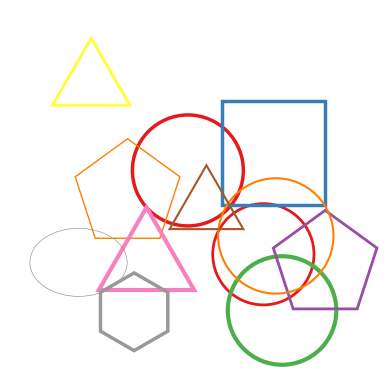[{"shape": "circle", "thickness": 2, "radius": 0.66, "center": [0.684, 0.34]}, {"shape": "circle", "thickness": 2.5, "radius": 0.72, "center": [0.488, 0.557]}, {"shape": "square", "thickness": 2.5, "radius": 0.67, "center": [0.71, 0.603]}, {"shape": "circle", "thickness": 3, "radius": 0.7, "center": [0.733, 0.194]}, {"shape": "pentagon", "thickness": 2, "radius": 0.71, "center": [0.845, 0.312]}, {"shape": "circle", "thickness": 1.5, "radius": 0.75, "center": [0.716, 0.387]}, {"shape": "pentagon", "thickness": 1, "radius": 0.71, "center": [0.331, 0.497]}, {"shape": "triangle", "thickness": 2, "radius": 0.58, "center": [0.237, 0.785]}, {"shape": "triangle", "thickness": 1.5, "radius": 0.55, "center": [0.536, 0.46]}, {"shape": "triangle", "thickness": 3, "radius": 0.72, "center": [0.38, 0.318]}, {"shape": "hexagon", "thickness": 2.5, "radius": 0.5, "center": [0.348, 0.19]}, {"shape": "oval", "thickness": 0.5, "radius": 0.63, "center": [0.204, 0.319]}]